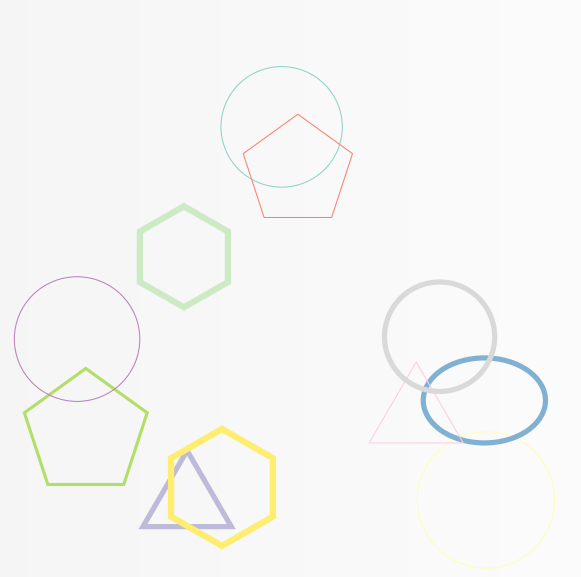[{"shape": "circle", "thickness": 0.5, "radius": 0.52, "center": [0.485, 0.779]}, {"shape": "circle", "thickness": 0.5, "radius": 0.59, "center": [0.836, 0.133]}, {"shape": "triangle", "thickness": 2.5, "radius": 0.44, "center": [0.322, 0.131]}, {"shape": "pentagon", "thickness": 0.5, "radius": 0.49, "center": [0.512, 0.703]}, {"shape": "oval", "thickness": 2.5, "radius": 0.53, "center": [0.833, 0.306]}, {"shape": "pentagon", "thickness": 1.5, "radius": 0.56, "center": [0.148, 0.25]}, {"shape": "triangle", "thickness": 0.5, "radius": 0.47, "center": [0.716, 0.279]}, {"shape": "circle", "thickness": 2.5, "radius": 0.47, "center": [0.756, 0.416]}, {"shape": "circle", "thickness": 0.5, "radius": 0.54, "center": [0.133, 0.412]}, {"shape": "hexagon", "thickness": 3, "radius": 0.44, "center": [0.316, 0.554]}, {"shape": "hexagon", "thickness": 3, "radius": 0.51, "center": [0.382, 0.155]}]